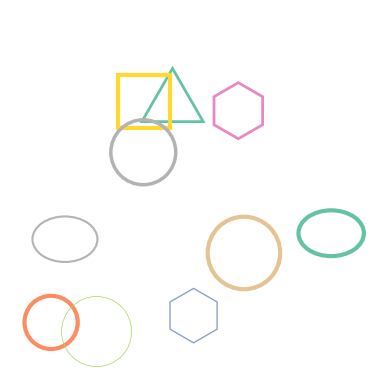[{"shape": "triangle", "thickness": 2, "radius": 0.46, "center": [0.448, 0.73]}, {"shape": "oval", "thickness": 3, "radius": 0.42, "center": [0.86, 0.394]}, {"shape": "circle", "thickness": 3, "radius": 0.35, "center": [0.133, 0.163]}, {"shape": "hexagon", "thickness": 1, "radius": 0.35, "center": [0.503, 0.18]}, {"shape": "hexagon", "thickness": 2, "radius": 0.36, "center": [0.619, 0.712]}, {"shape": "circle", "thickness": 0.5, "radius": 0.46, "center": [0.251, 0.139]}, {"shape": "square", "thickness": 3, "radius": 0.34, "center": [0.374, 0.736]}, {"shape": "circle", "thickness": 3, "radius": 0.47, "center": [0.634, 0.343]}, {"shape": "circle", "thickness": 2.5, "radius": 0.42, "center": [0.372, 0.604]}, {"shape": "oval", "thickness": 1.5, "radius": 0.42, "center": [0.169, 0.379]}]